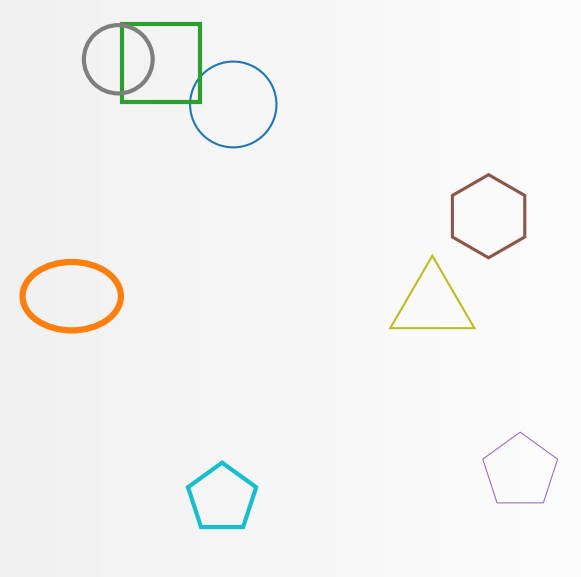[{"shape": "circle", "thickness": 1, "radius": 0.37, "center": [0.401, 0.818]}, {"shape": "oval", "thickness": 3, "radius": 0.42, "center": [0.123, 0.486]}, {"shape": "square", "thickness": 2, "radius": 0.34, "center": [0.277, 0.89]}, {"shape": "pentagon", "thickness": 0.5, "radius": 0.34, "center": [0.895, 0.183]}, {"shape": "hexagon", "thickness": 1.5, "radius": 0.36, "center": [0.841, 0.625]}, {"shape": "circle", "thickness": 2, "radius": 0.3, "center": [0.203, 0.896]}, {"shape": "triangle", "thickness": 1, "radius": 0.42, "center": [0.744, 0.473]}, {"shape": "pentagon", "thickness": 2, "radius": 0.31, "center": [0.382, 0.136]}]